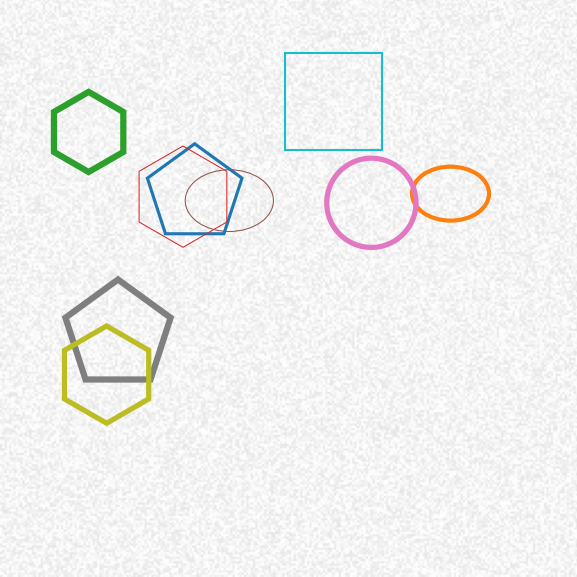[{"shape": "pentagon", "thickness": 1.5, "radius": 0.43, "center": [0.337, 0.664]}, {"shape": "oval", "thickness": 2, "radius": 0.33, "center": [0.78, 0.664]}, {"shape": "hexagon", "thickness": 3, "radius": 0.35, "center": [0.153, 0.771]}, {"shape": "hexagon", "thickness": 0.5, "radius": 0.44, "center": [0.317, 0.659]}, {"shape": "oval", "thickness": 0.5, "radius": 0.38, "center": [0.397, 0.652]}, {"shape": "circle", "thickness": 2.5, "radius": 0.39, "center": [0.643, 0.648]}, {"shape": "pentagon", "thickness": 3, "radius": 0.48, "center": [0.204, 0.419]}, {"shape": "hexagon", "thickness": 2.5, "radius": 0.42, "center": [0.185, 0.35]}, {"shape": "square", "thickness": 1, "radius": 0.42, "center": [0.578, 0.824]}]